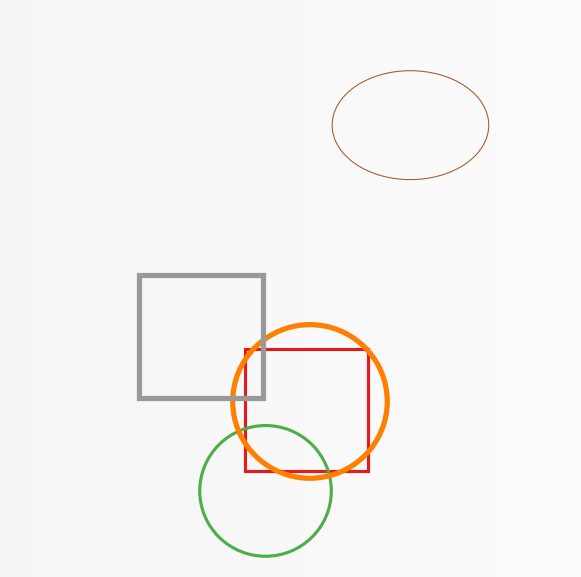[{"shape": "square", "thickness": 1.5, "radius": 0.53, "center": [0.528, 0.289]}, {"shape": "circle", "thickness": 1.5, "radius": 0.57, "center": [0.457, 0.149]}, {"shape": "circle", "thickness": 2.5, "radius": 0.66, "center": [0.533, 0.304]}, {"shape": "oval", "thickness": 0.5, "radius": 0.67, "center": [0.706, 0.782]}, {"shape": "square", "thickness": 2.5, "radius": 0.53, "center": [0.345, 0.416]}]